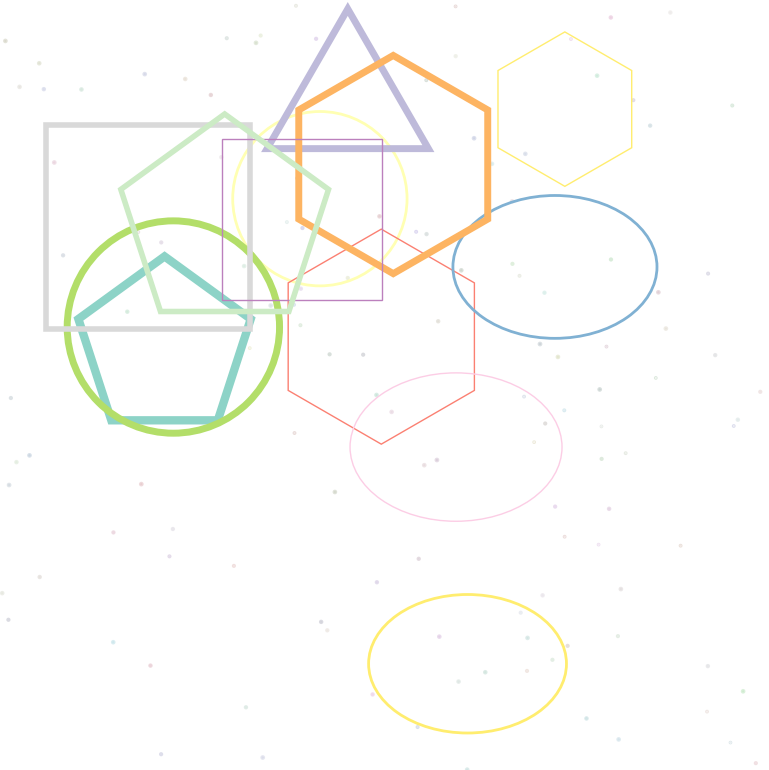[{"shape": "pentagon", "thickness": 3, "radius": 0.59, "center": [0.214, 0.549]}, {"shape": "circle", "thickness": 1, "radius": 0.57, "center": [0.415, 0.742]}, {"shape": "triangle", "thickness": 2.5, "radius": 0.6, "center": [0.452, 0.867]}, {"shape": "hexagon", "thickness": 0.5, "radius": 0.7, "center": [0.495, 0.563]}, {"shape": "oval", "thickness": 1, "radius": 0.66, "center": [0.721, 0.653]}, {"shape": "hexagon", "thickness": 2.5, "radius": 0.71, "center": [0.511, 0.786]}, {"shape": "circle", "thickness": 2.5, "radius": 0.69, "center": [0.225, 0.575]}, {"shape": "oval", "thickness": 0.5, "radius": 0.69, "center": [0.592, 0.419]}, {"shape": "square", "thickness": 2, "radius": 0.66, "center": [0.192, 0.705]}, {"shape": "square", "thickness": 0.5, "radius": 0.52, "center": [0.392, 0.715]}, {"shape": "pentagon", "thickness": 2, "radius": 0.71, "center": [0.292, 0.71]}, {"shape": "hexagon", "thickness": 0.5, "radius": 0.5, "center": [0.734, 0.858]}, {"shape": "oval", "thickness": 1, "radius": 0.64, "center": [0.607, 0.138]}]